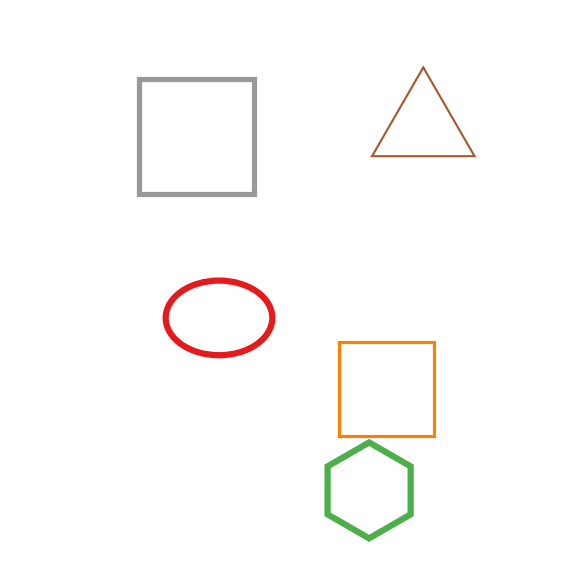[{"shape": "oval", "thickness": 3, "radius": 0.46, "center": [0.379, 0.449]}, {"shape": "hexagon", "thickness": 3, "radius": 0.42, "center": [0.639, 0.15]}, {"shape": "square", "thickness": 1.5, "radius": 0.41, "center": [0.669, 0.325]}, {"shape": "triangle", "thickness": 1, "radius": 0.51, "center": [0.733, 0.78]}, {"shape": "square", "thickness": 2.5, "radius": 0.5, "center": [0.34, 0.763]}]